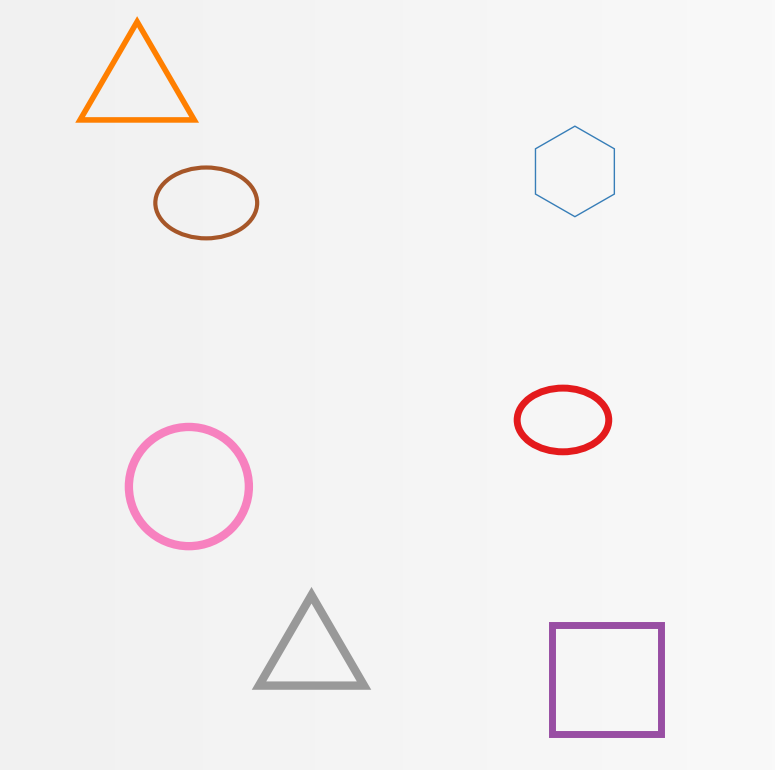[{"shape": "oval", "thickness": 2.5, "radius": 0.3, "center": [0.726, 0.455]}, {"shape": "hexagon", "thickness": 0.5, "radius": 0.29, "center": [0.742, 0.777]}, {"shape": "square", "thickness": 2.5, "radius": 0.35, "center": [0.783, 0.118]}, {"shape": "triangle", "thickness": 2, "radius": 0.43, "center": [0.177, 0.887]}, {"shape": "oval", "thickness": 1.5, "radius": 0.33, "center": [0.266, 0.736]}, {"shape": "circle", "thickness": 3, "radius": 0.39, "center": [0.244, 0.368]}, {"shape": "triangle", "thickness": 3, "radius": 0.39, "center": [0.402, 0.149]}]